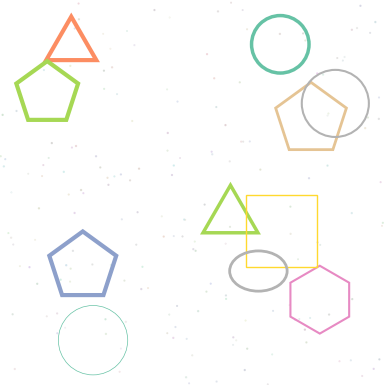[{"shape": "circle", "thickness": 2.5, "radius": 0.37, "center": [0.728, 0.885]}, {"shape": "circle", "thickness": 0.5, "radius": 0.45, "center": [0.242, 0.116]}, {"shape": "triangle", "thickness": 3, "radius": 0.38, "center": [0.185, 0.881]}, {"shape": "pentagon", "thickness": 3, "radius": 0.46, "center": [0.215, 0.307]}, {"shape": "hexagon", "thickness": 1.5, "radius": 0.44, "center": [0.831, 0.222]}, {"shape": "pentagon", "thickness": 3, "radius": 0.42, "center": [0.123, 0.757]}, {"shape": "triangle", "thickness": 2.5, "radius": 0.41, "center": [0.599, 0.437]}, {"shape": "square", "thickness": 1, "radius": 0.47, "center": [0.731, 0.4]}, {"shape": "pentagon", "thickness": 2, "radius": 0.48, "center": [0.808, 0.689]}, {"shape": "circle", "thickness": 1.5, "radius": 0.44, "center": [0.871, 0.731]}, {"shape": "oval", "thickness": 2, "radius": 0.37, "center": [0.671, 0.296]}]